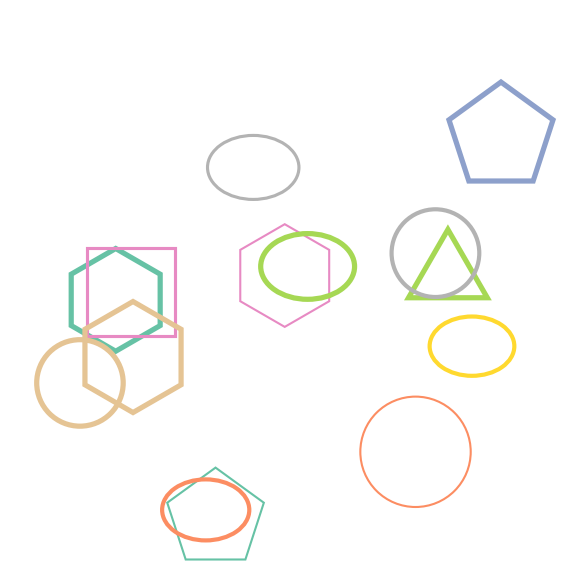[{"shape": "hexagon", "thickness": 2.5, "radius": 0.44, "center": [0.2, 0.48]}, {"shape": "pentagon", "thickness": 1, "radius": 0.44, "center": [0.373, 0.101]}, {"shape": "circle", "thickness": 1, "radius": 0.48, "center": [0.72, 0.217]}, {"shape": "oval", "thickness": 2, "radius": 0.38, "center": [0.356, 0.116]}, {"shape": "pentagon", "thickness": 2.5, "radius": 0.47, "center": [0.868, 0.762]}, {"shape": "square", "thickness": 1.5, "radius": 0.38, "center": [0.227, 0.494]}, {"shape": "hexagon", "thickness": 1, "radius": 0.44, "center": [0.493, 0.522]}, {"shape": "triangle", "thickness": 2.5, "radius": 0.39, "center": [0.776, 0.523]}, {"shape": "oval", "thickness": 2.5, "radius": 0.41, "center": [0.533, 0.538]}, {"shape": "oval", "thickness": 2, "radius": 0.37, "center": [0.817, 0.4]}, {"shape": "circle", "thickness": 2.5, "radius": 0.37, "center": [0.138, 0.336]}, {"shape": "hexagon", "thickness": 2.5, "radius": 0.48, "center": [0.23, 0.381]}, {"shape": "circle", "thickness": 2, "radius": 0.38, "center": [0.754, 0.561]}, {"shape": "oval", "thickness": 1.5, "radius": 0.4, "center": [0.438, 0.709]}]